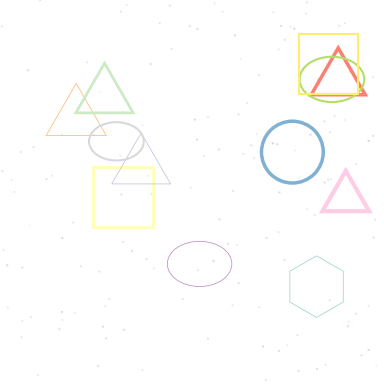[{"shape": "hexagon", "thickness": 0.5, "radius": 0.4, "center": [0.822, 0.255]}, {"shape": "square", "thickness": 2, "radius": 0.39, "center": [0.319, 0.488]}, {"shape": "triangle", "thickness": 0.5, "radius": 0.44, "center": [0.367, 0.566]}, {"shape": "triangle", "thickness": 2.5, "radius": 0.41, "center": [0.879, 0.794]}, {"shape": "circle", "thickness": 2.5, "radius": 0.4, "center": [0.759, 0.605]}, {"shape": "triangle", "thickness": 0.5, "radius": 0.45, "center": [0.198, 0.693]}, {"shape": "oval", "thickness": 1.5, "radius": 0.42, "center": [0.862, 0.794]}, {"shape": "triangle", "thickness": 3, "radius": 0.35, "center": [0.898, 0.486]}, {"shape": "oval", "thickness": 1.5, "radius": 0.36, "center": [0.302, 0.633]}, {"shape": "oval", "thickness": 0.5, "radius": 0.42, "center": [0.518, 0.315]}, {"shape": "triangle", "thickness": 2, "radius": 0.43, "center": [0.271, 0.75]}, {"shape": "square", "thickness": 1.5, "radius": 0.39, "center": [0.854, 0.833]}]